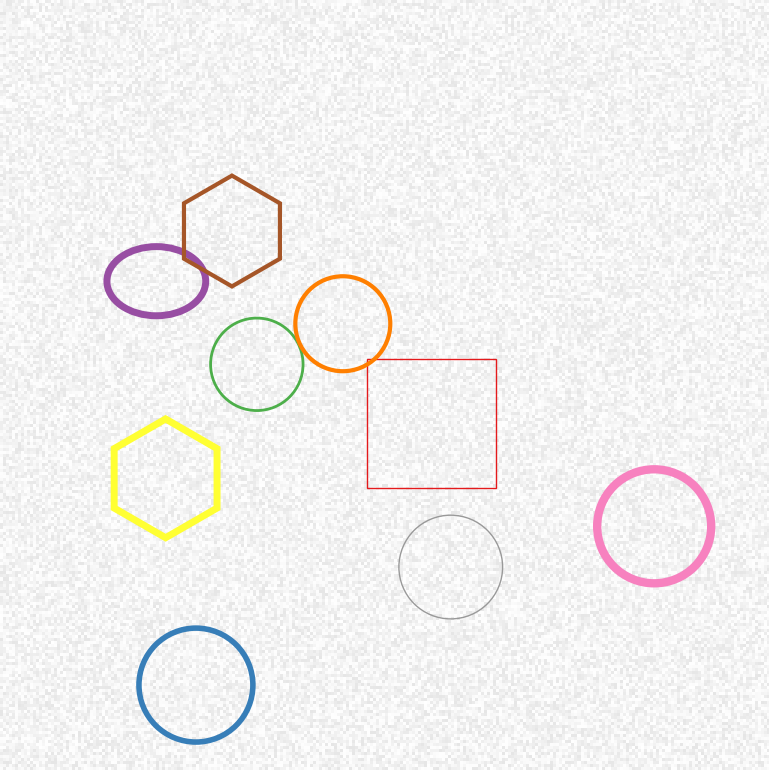[{"shape": "square", "thickness": 0.5, "radius": 0.42, "center": [0.561, 0.45]}, {"shape": "circle", "thickness": 2, "radius": 0.37, "center": [0.254, 0.11]}, {"shape": "circle", "thickness": 1, "radius": 0.3, "center": [0.334, 0.527]}, {"shape": "oval", "thickness": 2.5, "radius": 0.32, "center": [0.203, 0.635]}, {"shape": "circle", "thickness": 1.5, "radius": 0.31, "center": [0.445, 0.58]}, {"shape": "hexagon", "thickness": 2.5, "radius": 0.39, "center": [0.215, 0.379]}, {"shape": "hexagon", "thickness": 1.5, "radius": 0.36, "center": [0.301, 0.7]}, {"shape": "circle", "thickness": 3, "radius": 0.37, "center": [0.85, 0.317]}, {"shape": "circle", "thickness": 0.5, "radius": 0.34, "center": [0.585, 0.264]}]